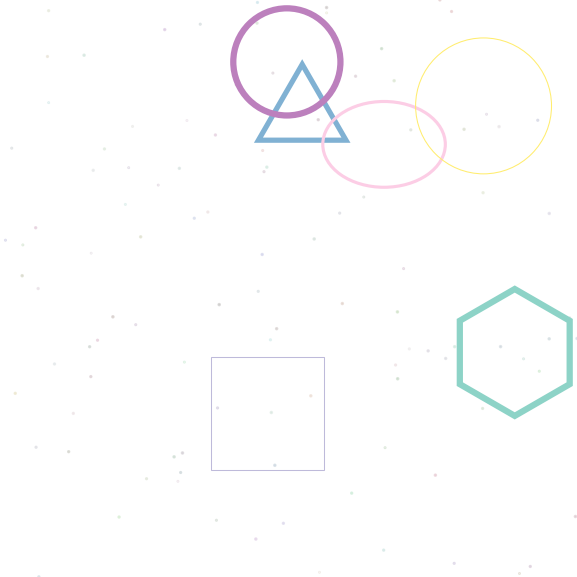[{"shape": "hexagon", "thickness": 3, "radius": 0.55, "center": [0.891, 0.389]}, {"shape": "square", "thickness": 0.5, "radius": 0.49, "center": [0.463, 0.283]}, {"shape": "triangle", "thickness": 2.5, "radius": 0.44, "center": [0.523, 0.8]}, {"shape": "oval", "thickness": 1.5, "radius": 0.53, "center": [0.665, 0.749]}, {"shape": "circle", "thickness": 3, "radius": 0.46, "center": [0.497, 0.892]}, {"shape": "circle", "thickness": 0.5, "radius": 0.59, "center": [0.837, 0.816]}]